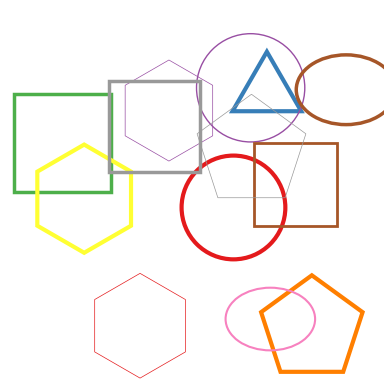[{"shape": "hexagon", "thickness": 0.5, "radius": 0.68, "center": [0.364, 0.154]}, {"shape": "circle", "thickness": 3, "radius": 0.67, "center": [0.606, 0.461]}, {"shape": "triangle", "thickness": 3, "radius": 0.52, "center": [0.693, 0.763]}, {"shape": "square", "thickness": 2.5, "radius": 0.63, "center": [0.162, 0.629]}, {"shape": "circle", "thickness": 1, "radius": 0.7, "center": [0.651, 0.772]}, {"shape": "hexagon", "thickness": 0.5, "radius": 0.66, "center": [0.439, 0.713]}, {"shape": "pentagon", "thickness": 3, "radius": 0.69, "center": [0.81, 0.146]}, {"shape": "hexagon", "thickness": 3, "radius": 0.7, "center": [0.219, 0.484]}, {"shape": "oval", "thickness": 2.5, "radius": 0.65, "center": [0.899, 0.767]}, {"shape": "square", "thickness": 2, "radius": 0.54, "center": [0.767, 0.521]}, {"shape": "oval", "thickness": 1.5, "radius": 0.58, "center": [0.702, 0.171]}, {"shape": "pentagon", "thickness": 0.5, "radius": 0.74, "center": [0.653, 0.607]}, {"shape": "square", "thickness": 2.5, "radius": 0.59, "center": [0.401, 0.672]}]